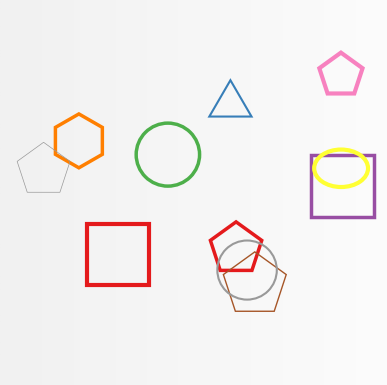[{"shape": "square", "thickness": 3, "radius": 0.4, "center": [0.305, 0.338]}, {"shape": "pentagon", "thickness": 2.5, "radius": 0.35, "center": [0.609, 0.354]}, {"shape": "triangle", "thickness": 1.5, "radius": 0.31, "center": [0.595, 0.729]}, {"shape": "circle", "thickness": 2.5, "radius": 0.41, "center": [0.433, 0.598]}, {"shape": "square", "thickness": 2.5, "radius": 0.4, "center": [0.883, 0.517]}, {"shape": "hexagon", "thickness": 2.5, "radius": 0.35, "center": [0.204, 0.634]}, {"shape": "oval", "thickness": 3, "radius": 0.35, "center": [0.88, 0.563]}, {"shape": "pentagon", "thickness": 1, "radius": 0.43, "center": [0.658, 0.261]}, {"shape": "pentagon", "thickness": 3, "radius": 0.29, "center": [0.88, 0.805]}, {"shape": "circle", "thickness": 1.5, "radius": 0.38, "center": [0.638, 0.299]}, {"shape": "pentagon", "thickness": 0.5, "radius": 0.36, "center": [0.112, 0.559]}]